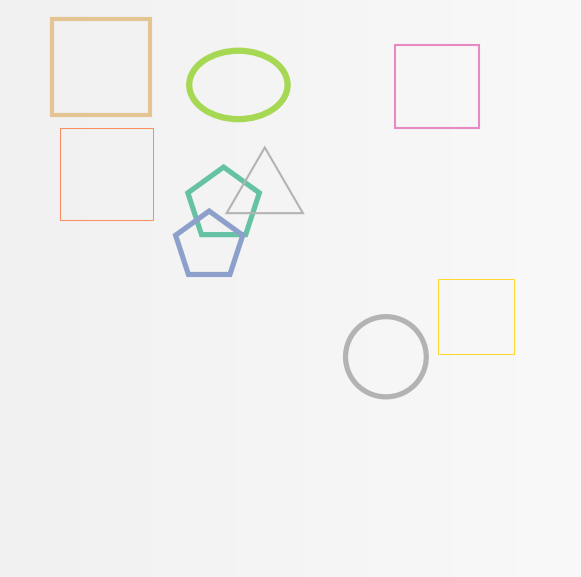[{"shape": "pentagon", "thickness": 2.5, "radius": 0.32, "center": [0.385, 0.645]}, {"shape": "square", "thickness": 0.5, "radius": 0.4, "center": [0.184, 0.698]}, {"shape": "pentagon", "thickness": 2.5, "radius": 0.3, "center": [0.36, 0.573]}, {"shape": "square", "thickness": 1, "radius": 0.36, "center": [0.752, 0.849]}, {"shape": "oval", "thickness": 3, "radius": 0.42, "center": [0.41, 0.852]}, {"shape": "square", "thickness": 0.5, "radius": 0.33, "center": [0.819, 0.451]}, {"shape": "square", "thickness": 2, "radius": 0.42, "center": [0.174, 0.883]}, {"shape": "circle", "thickness": 2.5, "radius": 0.35, "center": [0.664, 0.381]}, {"shape": "triangle", "thickness": 1, "radius": 0.38, "center": [0.456, 0.668]}]